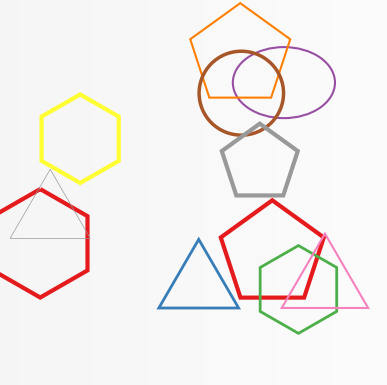[{"shape": "hexagon", "thickness": 3, "radius": 0.7, "center": [0.104, 0.368]}, {"shape": "pentagon", "thickness": 3, "radius": 0.7, "center": [0.703, 0.34]}, {"shape": "triangle", "thickness": 2, "radius": 0.59, "center": [0.513, 0.259]}, {"shape": "hexagon", "thickness": 2, "radius": 0.57, "center": [0.77, 0.248]}, {"shape": "oval", "thickness": 1.5, "radius": 0.66, "center": [0.733, 0.785]}, {"shape": "pentagon", "thickness": 1.5, "radius": 0.68, "center": [0.62, 0.856]}, {"shape": "hexagon", "thickness": 3, "radius": 0.57, "center": [0.207, 0.64]}, {"shape": "circle", "thickness": 2.5, "radius": 0.54, "center": [0.623, 0.758]}, {"shape": "triangle", "thickness": 1.5, "radius": 0.64, "center": [0.839, 0.264]}, {"shape": "pentagon", "thickness": 3, "radius": 0.52, "center": [0.67, 0.576]}, {"shape": "triangle", "thickness": 0.5, "radius": 0.6, "center": [0.13, 0.441]}]